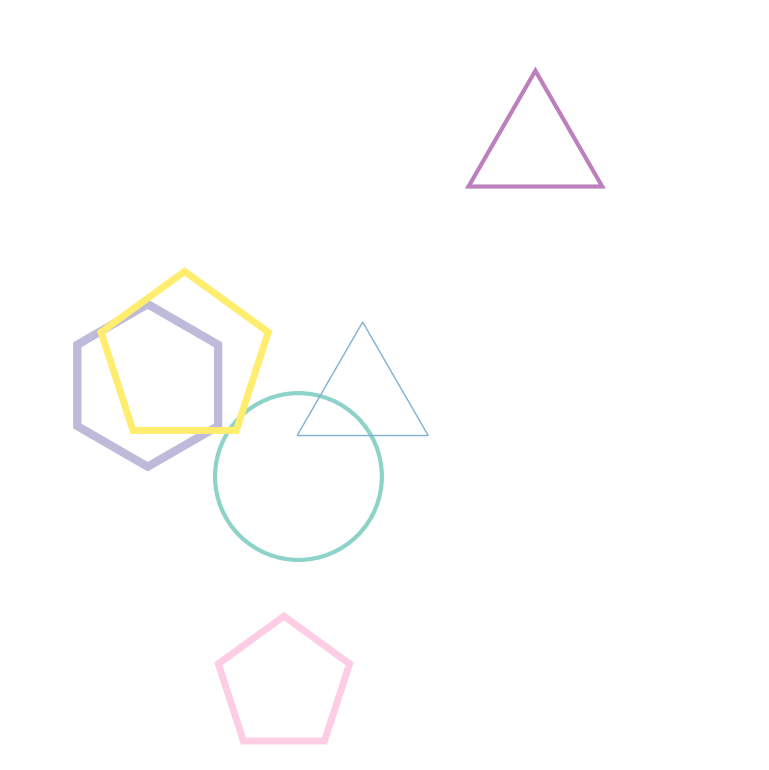[{"shape": "circle", "thickness": 1.5, "radius": 0.54, "center": [0.388, 0.381]}, {"shape": "hexagon", "thickness": 3, "radius": 0.53, "center": [0.192, 0.499]}, {"shape": "triangle", "thickness": 0.5, "radius": 0.49, "center": [0.471, 0.483]}, {"shape": "pentagon", "thickness": 2.5, "radius": 0.45, "center": [0.369, 0.11]}, {"shape": "triangle", "thickness": 1.5, "radius": 0.5, "center": [0.695, 0.808]}, {"shape": "pentagon", "thickness": 2.5, "radius": 0.57, "center": [0.24, 0.533]}]